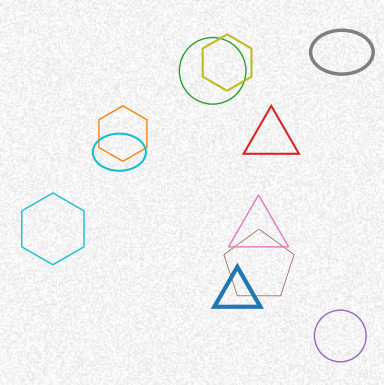[{"shape": "triangle", "thickness": 3, "radius": 0.35, "center": [0.616, 0.238]}, {"shape": "hexagon", "thickness": 1, "radius": 0.36, "center": [0.319, 0.653]}, {"shape": "circle", "thickness": 1, "radius": 0.43, "center": [0.552, 0.816]}, {"shape": "triangle", "thickness": 1.5, "radius": 0.41, "center": [0.705, 0.642]}, {"shape": "circle", "thickness": 1, "radius": 0.34, "center": [0.884, 0.127]}, {"shape": "pentagon", "thickness": 0.5, "radius": 0.48, "center": [0.673, 0.309]}, {"shape": "triangle", "thickness": 1, "radius": 0.45, "center": [0.672, 0.404]}, {"shape": "oval", "thickness": 2.5, "radius": 0.41, "center": [0.888, 0.864]}, {"shape": "hexagon", "thickness": 1.5, "radius": 0.37, "center": [0.59, 0.837]}, {"shape": "hexagon", "thickness": 1, "radius": 0.47, "center": [0.137, 0.406]}, {"shape": "oval", "thickness": 1.5, "radius": 0.34, "center": [0.31, 0.605]}]